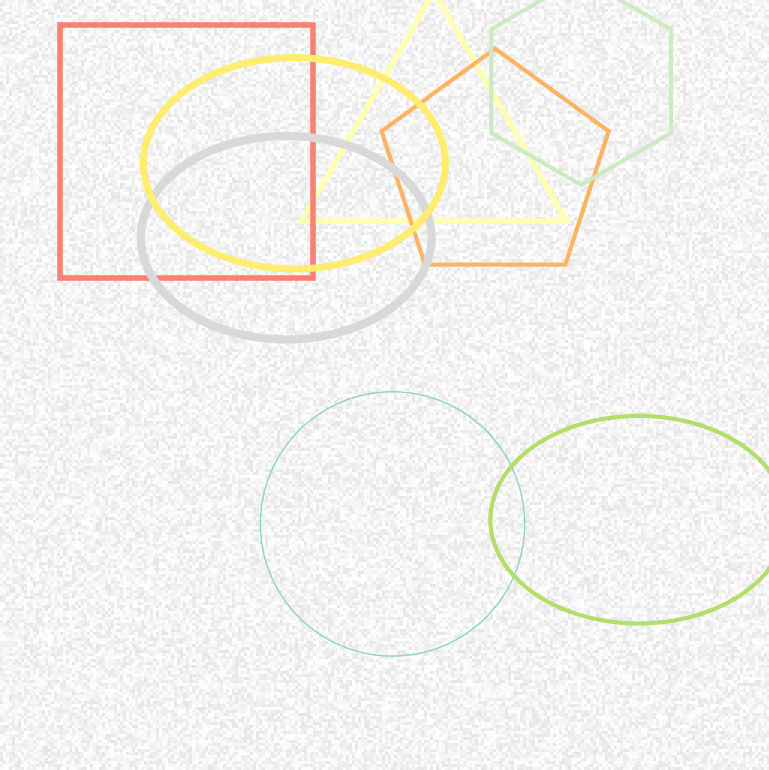[{"shape": "circle", "thickness": 0.5, "radius": 0.86, "center": [0.51, 0.32]}, {"shape": "triangle", "thickness": 2, "radius": 0.99, "center": [0.564, 0.812]}, {"shape": "square", "thickness": 2, "radius": 0.82, "center": [0.242, 0.804]}, {"shape": "pentagon", "thickness": 1.5, "radius": 0.78, "center": [0.643, 0.782]}, {"shape": "oval", "thickness": 1.5, "radius": 0.96, "center": [0.829, 0.325]}, {"shape": "oval", "thickness": 3, "radius": 0.94, "center": [0.372, 0.691]}, {"shape": "hexagon", "thickness": 1.5, "radius": 0.67, "center": [0.755, 0.895]}, {"shape": "oval", "thickness": 2.5, "radius": 0.98, "center": [0.382, 0.788]}]